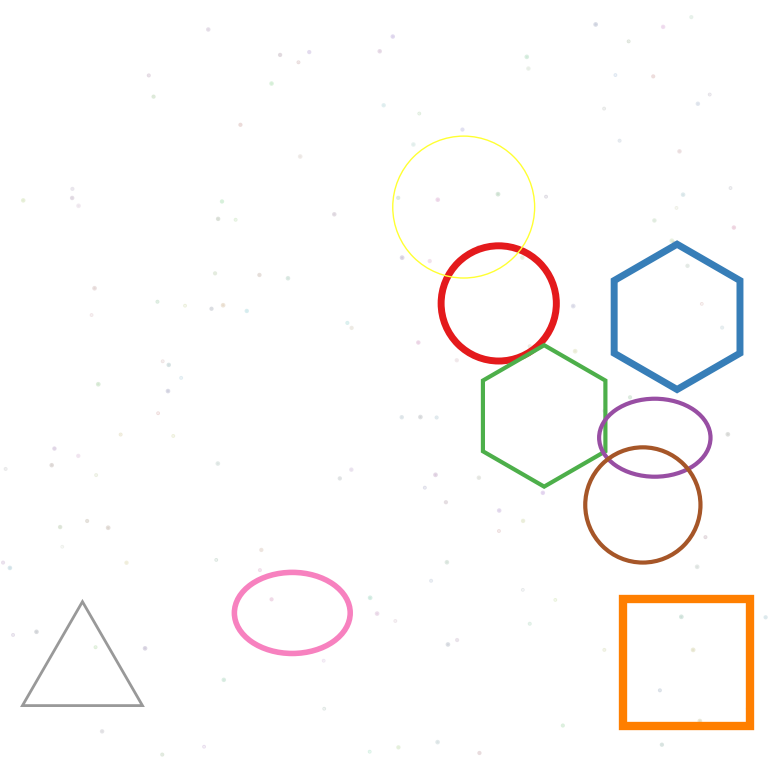[{"shape": "circle", "thickness": 2.5, "radius": 0.37, "center": [0.648, 0.606]}, {"shape": "hexagon", "thickness": 2.5, "radius": 0.47, "center": [0.879, 0.588]}, {"shape": "hexagon", "thickness": 1.5, "radius": 0.46, "center": [0.707, 0.46]}, {"shape": "oval", "thickness": 1.5, "radius": 0.36, "center": [0.85, 0.432]}, {"shape": "square", "thickness": 3, "radius": 0.41, "center": [0.892, 0.14]}, {"shape": "circle", "thickness": 0.5, "radius": 0.46, "center": [0.602, 0.731]}, {"shape": "circle", "thickness": 1.5, "radius": 0.37, "center": [0.835, 0.344]}, {"shape": "oval", "thickness": 2, "radius": 0.38, "center": [0.38, 0.204]}, {"shape": "triangle", "thickness": 1, "radius": 0.45, "center": [0.107, 0.129]}]